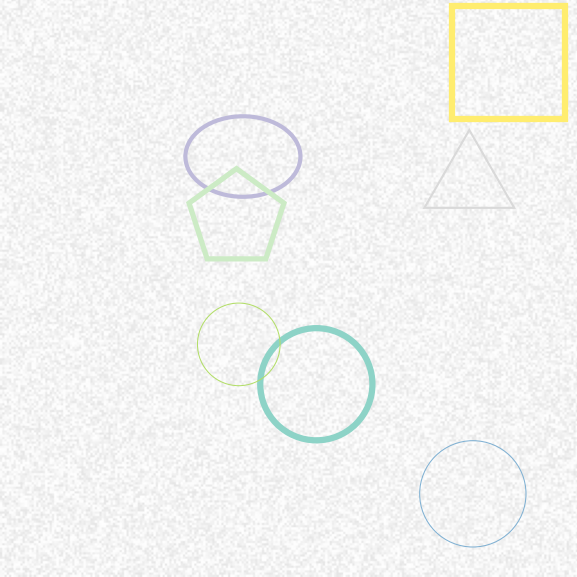[{"shape": "circle", "thickness": 3, "radius": 0.49, "center": [0.548, 0.334]}, {"shape": "oval", "thickness": 2, "radius": 0.5, "center": [0.421, 0.728]}, {"shape": "circle", "thickness": 0.5, "radius": 0.46, "center": [0.819, 0.144]}, {"shape": "circle", "thickness": 0.5, "radius": 0.36, "center": [0.413, 0.403]}, {"shape": "triangle", "thickness": 1, "radius": 0.45, "center": [0.813, 0.684]}, {"shape": "pentagon", "thickness": 2.5, "radius": 0.43, "center": [0.41, 0.621]}, {"shape": "square", "thickness": 3, "radius": 0.49, "center": [0.88, 0.891]}]